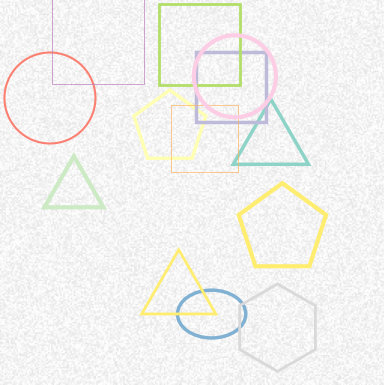[{"shape": "triangle", "thickness": 2.5, "radius": 0.56, "center": [0.704, 0.63]}, {"shape": "pentagon", "thickness": 2.5, "radius": 0.49, "center": [0.441, 0.668]}, {"shape": "square", "thickness": 2.5, "radius": 0.46, "center": [0.601, 0.773]}, {"shape": "circle", "thickness": 1.5, "radius": 0.59, "center": [0.13, 0.745]}, {"shape": "oval", "thickness": 2.5, "radius": 0.44, "center": [0.55, 0.184]}, {"shape": "square", "thickness": 0.5, "radius": 0.43, "center": [0.532, 0.641]}, {"shape": "square", "thickness": 2, "radius": 0.53, "center": [0.518, 0.885]}, {"shape": "circle", "thickness": 3, "radius": 0.53, "center": [0.61, 0.802]}, {"shape": "hexagon", "thickness": 2, "radius": 0.57, "center": [0.721, 0.149]}, {"shape": "square", "thickness": 0.5, "radius": 0.59, "center": [0.255, 0.9]}, {"shape": "triangle", "thickness": 3, "radius": 0.44, "center": [0.192, 0.506]}, {"shape": "triangle", "thickness": 2, "radius": 0.56, "center": [0.464, 0.24]}, {"shape": "pentagon", "thickness": 3, "radius": 0.6, "center": [0.734, 0.405]}]